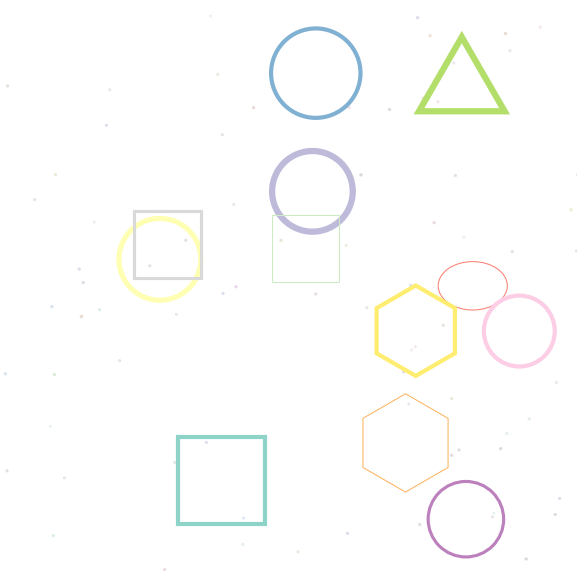[{"shape": "square", "thickness": 2, "radius": 0.37, "center": [0.383, 0.168]}, {"shape": "circle", "thickness": 2.5, "radius": 0.35, "center": [0.277, 0.55]}, {"shape": "circle", "thickness": 3, "radius": 0.35, "center": [0.541, 0.668]}, {"shape": "oval", "thickness": 0.5, "radius": 0.3, "center": [0.819, 0.504]}, {"shape": "circle", "thickness": 2, "radius": 0.39, "center": [0.547, 0.872]}, {"shape": "hexagon", "thickness": 0.5, "radius": 0.43, "center": [0.702, 0.232]}, {"shape": "triangle", "thickness": 3, "radius": 0.43, "center": [0.8, 0.849]}, {"shape": "circle", "thickness": 2, "radius": 0.31, "center": [0.899, 0.426]}, {"shape": "square", "thickness": 1.5, "radius": 0.29, "center": [0.291, 0.575]}, {"shape": "circle", "thickness": 1.5, "radius": 0.33, "center": [0.807, 0.1]}, {"shape": "square", "thickness": 0.5, "radius": 0.29, "center": [0.529, 0.569]}, {"shape": "hexagon", "thickness": 2, "radius": 0.39, "center": [0.72, 0.426]}]